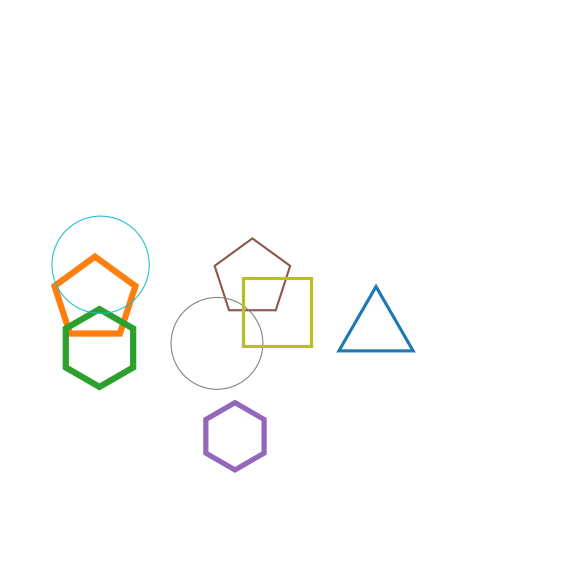[{"shape": "triangle", "thickness": 1.5, "radius": 0.37, "center": [0.651, 0.429]}, {"shape": "pentagon", "thickness": 3, "radius": 0.37, "center": [0.164, 0.481]}, {"shape": "hexagon", "thickness": 3, "radius": 0.34, "center": [0.172, 0.397]}, {"shape": "hexagon", "thickness": 2.5, "radius": 0.29, "center": [0.407, 0.244]}, {"shape": "pentagon", "thickness": 1, "radius": 0.34, "center": [0.437, 0.518]}, {"shape": "circle", "thickness": 0.5, "radius": 0.4, "center": [0.376, 0.405]}, {"shape": "square", "thickness": 1.5, "radius": 0.29, "center": [0.479, 0.458]}, {"shape": "circle", "thickness": 0.5, "radius": 0.42, "center": [0.174, 0.541]}]